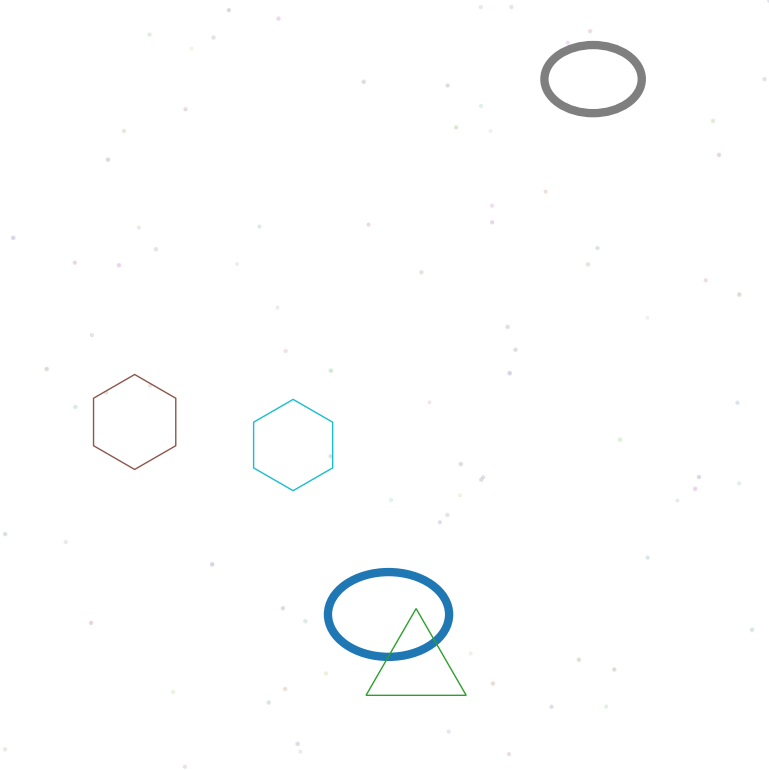[{"shape": "oval", "thickness": 3, "radius": 0.39, "center": [0.505, 0.202]}, {"shape": "triangle", "thickness": 0.5, "radius": 0.38, "center": [0.54, 0.135]}, {"shape": "hexagon", "thickness": 0.5, "radius": 0.31, "center": [0.175, 0.452]}, {"shape": "oval", "thickness": 3, "radius": 0.32, "center": [0.77, 0.897]}, {"shape": "hexagon", "thickness": 0.5, "radius": 0.3, "center": [0.381, 0.422]}]